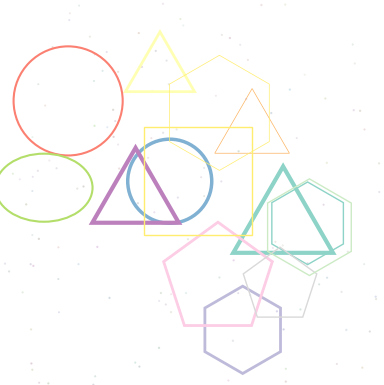[{"shape": "hexagon", "thickness": 1, "radius": 0.54, "center": [0.799, 0.42]}, {"shape": "triangle", "thickness": 3, "radius": 0.75, "center": [0.735, 0.418]}, {"shape": "triangle", "thickness": 2, "radius": 0.52, "center": [0.416, 0.814]}, {"shape": "hexagon", "thickness": 2, "radius": 0.57, "center": [0.63, 0.143]}, {"shape": "circle", "thickness": 1.5, "radius": 0.71, "center": [0.177, 0.738]}, {"shape": "circle", "thickness": 2.5, "radius": 0.55, "center": [0.441, 0.529]}, {"shape": "triangle", "thickness": 0.5, "radius": 0.56, "center": [0.655, 0.658]}, {"shape": "oval", "thickness": 1.5, "radius": 0.63, "center": [0.114, 0.512]}, {"shape": "pentagon", "thickness": 2, "radius": 0.74, "center": [0.566, 0.274]}, {"shape": "pentagon", "thickness": 1, "radius": 0.5, "center": [0.727, 0.258]}, {"shape": "triangle", "thickness": 3, "radius": 0.65, "center": [0.352, 0.486]}, {"shape": "hexagon", "thickness": 1, "radius": 0.63, "center": [0.804, 0.41]}, {"shape": "hexagon", "thickness": 0.5, "radius": 0.75, "center": [0.57, 0.707]}, {"shape": "square", "thickness": 1, "radius": 0.7, "center": [0.514, 0.53]}]